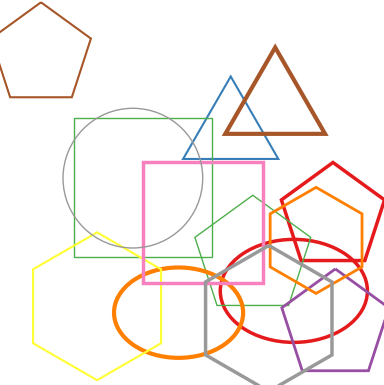[{"shape": "oval", "thickness": 2.5, "radius": 0.96, "center": [0.763, 0.244]}, {"shape": "pentagon", "thickness": 2.5, "radius": 0.7, "center": [0.865, 0.437]}, {"shape": "triangle", "thickness": 1.5, "radius": 0.71, "center": [0.599, 0.659]}, {"shape": "square", "thickness": 1, "radius": 0.9, "center": [0.372, 0.513]}, {"shape": "pentagon", "thickness": 1, "radius": 0.79, "center": [0.657, 0.335]}, {"shape": "pentagon", "thickness": 2, "radius": 0.73, "center": [0.871, 0.155]}, {"shape": "oval", "thickness": 3, "radius": 0.84, "center": [0.464, 0.188]}, {"shape": "hexagon", "thickness": 2, "radius": 0.69, "center": [0.821, 0.376]}, {"shape": "hexagon", "thickness": 1.5, "radius": 0.96, "center": [0.252, 0.204]}, {"shape": "pentagon", "thickness": 1.5, "radius": 0.68, "center": [0.106, 0.858]}, {"shape": "triangle", "thickness": 3, "radius": 0.75, "center": [0.715, 0.727]}, {"shape": "square", "thickness": 2.5, "radius": 0.78, "center": [0.527, 0.423]}, {"shape": "hexagon", "thickness": 2.5, "radius": 0.95, "center": [0.698, 0.173]}, {"shape": "circle", "thickness": 1, "radius": 0.91, "center": [0.345, 0.537]}]